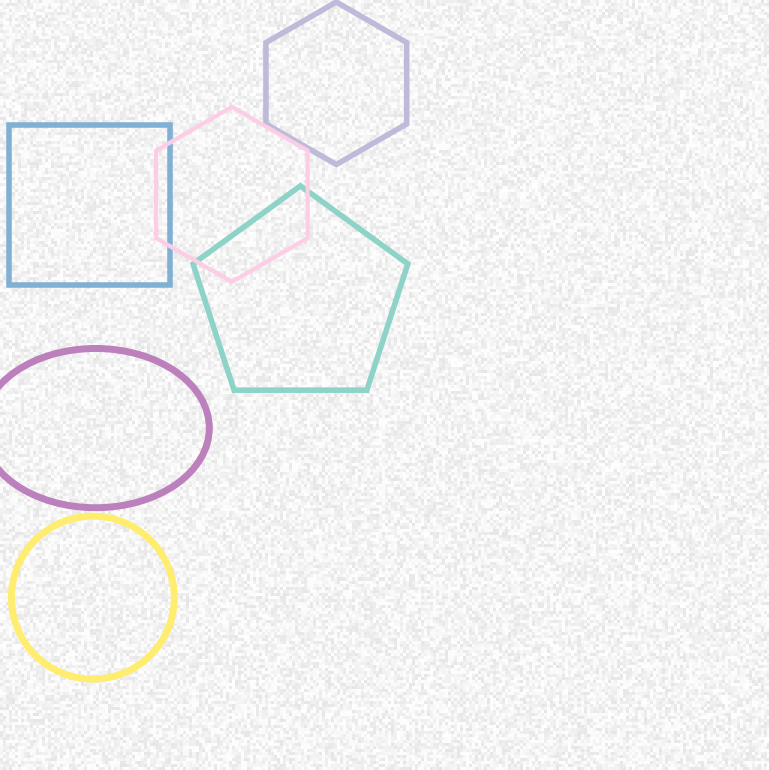[{"shape": "pentagon", "thickness": 2, "radius": 0.73, "center": [0.39, 0.612]}, {"shape": "hexagon", "thickness": 2, "radius": 0.53, "center": [0.437, 0.892]}, {"shape": "square", "thickness": 2, "radius": 0.52, "center": [0.117, 0.734]}, {"shape": "hexagon", "thickness": 1.5, "radius": 0.57, "center": [0.301, 0.748]}, {"shape": "oval", "thickness": 2.5, "radius": 0.74, "center": [0.124, 0.444]}, {"shape": "circle", "thickness": 2.5, "radius": 0.53, "center": [0.121, 0.224]}]